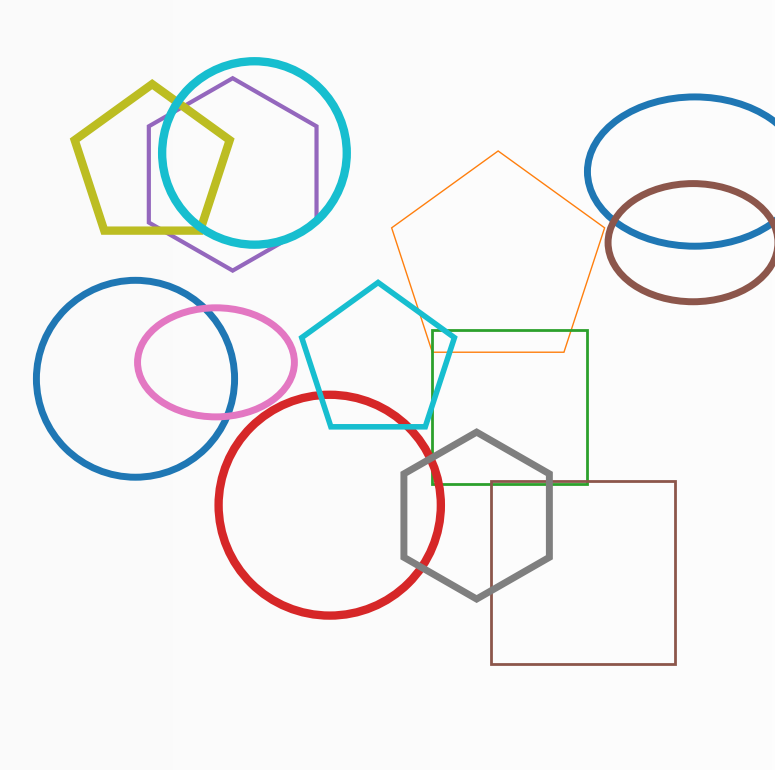[{"shape": "oval", "thickness": 2.5, "radius": 0.69, "center": [0.896, 0.777]}, {"shape": "circle", "thickness": 2.5, "radius": 0.64, "center": [0.175, 0.508]}, {"shape": "pentagon", "thickness": 0.5, "radius": 0.72, "center": [0.643, 0.659]}, {"shape": "square", "thickness": 1, "radius": 0.5, "center": [0.658, 0.472]}, {"shape": "circle", "thickness": 3, "radius": 0.72, "center": [0.425, 0.344]}, {"shape": "hexagon", "thickness": 1.5, "radius": 0.62, "center": [0.3, 0.773]}, {"shape": "square", "thickness": 1, "radius": 0.59, "center": [0.752, 0.256]}, {"shape": "oval", "thickness": 2.5, "radius": 0.55, "center": [0.894, 0.685]}, {"shape": "oval", "thickness": 2.5, "radius": 0.51, "center": [0.279, 0.529]}, {"shape": "hexagon", "thickness": 2.5, "radius": 0.54, "center": [0.615, 0.33]}, {"shape": "pentagon", "thickness": 3, "radius": 0.53, "center": [0.196, 0.786]}, {"shape": "pentagon", "thickness": 2, "radius": 0.52, "center": [0.488, 0.53]}, {"shape": "circle", "thickness": 3, "radius": 0.6, "center": [0.328, 0.801]}]